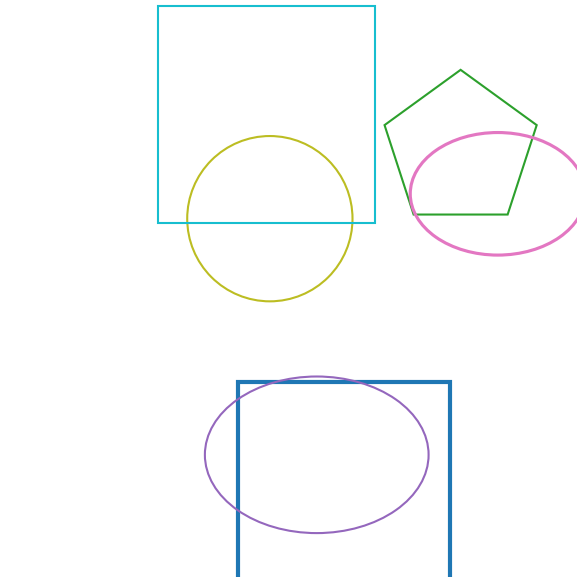[{"shape": "square", "thickness": 2, "radius": 0.92, "center": [0.596, 0.154]}, {"shape": "pentagon", "thickness": 1, "radius": 0.69, "center": [0.798, 0.74]}, {"shape": "oval", "thickness": 1, "radius": 0.97, "center": [0.548, 0.212]}, {"shape": "oval", "thickness": 1.5, "radius": 0.76, "center": [0.862, 0.664]}, {"shape": "circle", "thickness": 1, "radius": 0.72, "center": [0.467, 0.62]}, {"shape": "square", "thickness": 1, "radius": 0.94, "center": [0.462, 0.801]}]